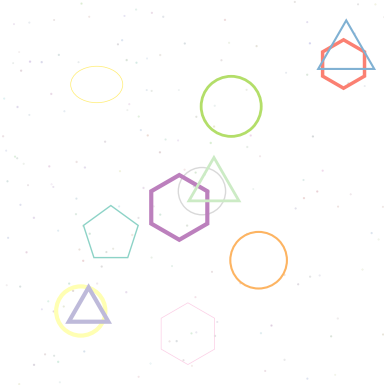[{"shape": "pentagon", "thickness": 1, "radius": 0.37, "center": [0.288, 0.391]}, {"shape": "circle", "thickness": 3, "radius": 0.32, "center": [0.21, 0.192]}, {"shape": "triangle", "thickness": 3, "radius": 0.3, "center": [0.23, 0.194]}, {"shape": "hexagon", "thickness": 2.5, "radius": 0.31, "center": [0.892, 0.834]}, {"shape": "triangle", "thickness": 1.5, "radius": 0.42, "center": [0.899, 0.863]}, {"shape": "circle", "thickness": 1.5, "radius": 0.37, "center": [0.672, 0.324]}, {"shape": "circle", "thickness": 2, "radius": 0.39, "center": [0.6, 0.724]}, {"shape": "hexagon", "thickness": 0.5, "radius": 0.4, "center": [0.488, 0.133]}, {"shape": "circle", "thickness": 1, "radius": 0.31, "center": [0.525, 0.504]}, {"shape": "hexagon", "thickness": 3, "radius": 0.42, "center": [0.466, 0.461]}, {"shape": "triangle", "thickness": 2, "radius": 0.38, "center": [0.556, 0.516]}, {"shape": "oval", "thickness": 0.5, "radius": 0.34, "center": [0.251, 0.781]}]